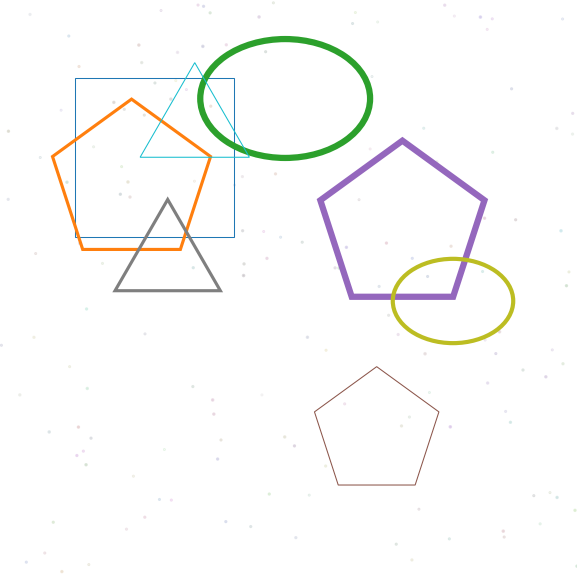[{"shape": "square", "thickness": 0.5, "radius": 0.69, "center": [0.268, 0.727]}, {"shape": "pentagon", "thickness": 1.5, "radius": 0.72, "center": [0.228, 0.684]}, {"shape": "oval", "thickness": 3, "radius": 0.74, "center": [0.494, 0.829]}, {"shape": "pentagon", "thickness": 3, "radius": 0.75, "center": [0.697, 0.606]}, {"shape": "pentagon", "thickness": 0.5, "radius": 0.57, "center": [0.652, 0.251]}, {"shape": "triangle", "thickness": 1.5, "radius": 0.53, "center": [0.29, 0.548]}, {"shape": "oval", "thickness": 2, "radius": 0.52, "center": [0.784, 0.478]}, {"shape": "triangle", "thickness": 0.5, "radius": 0.55, "center": [0.337, 0.781]}]